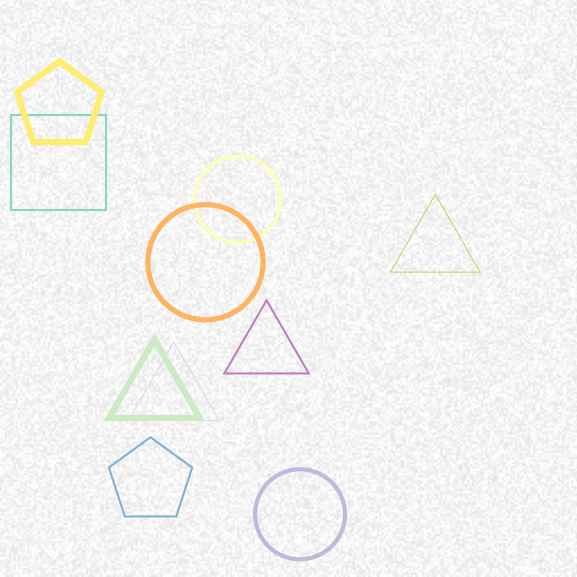[{"shape": "square", "thickness": 1, "radius": 0.41, "center": [0.101, 0.718]}, {"shape": "circle", "thickness": 1.5, "radius": 0.37, "center": [0.412, 0.654]}, {"shape": "circle", "thickness": 2, "radius": 0.39, "center": [0.52, 0.109]}, {"shape": "pentagon", "thickness": 1, "radius": 0.38, "center": [0.261, 0.166]}, {"shape": "circle", "thickness": 2.5, "radius": 0.5, "center": [0.356, 0.545]}, {"shape": "triangle", "thickness": 0.5, "radius": 0.45, "center": [0.754, 0.573]}, {"shape": "triangle", "thickness": 0.5, "radius": 0.45, "center": [0.301, 0.316]}, {"shape": "triangle", "thickness": 1, "radius": 0.42, "center": [0.462, 0.395]}, {"shape": "triangle", "thickness": 3, "radius": 0.45, "center": [0.267, 0.321]}, {"shape": "pentagon", "thickness": 3, "radius": 0.39, "center": [0.103, 0.816]}]